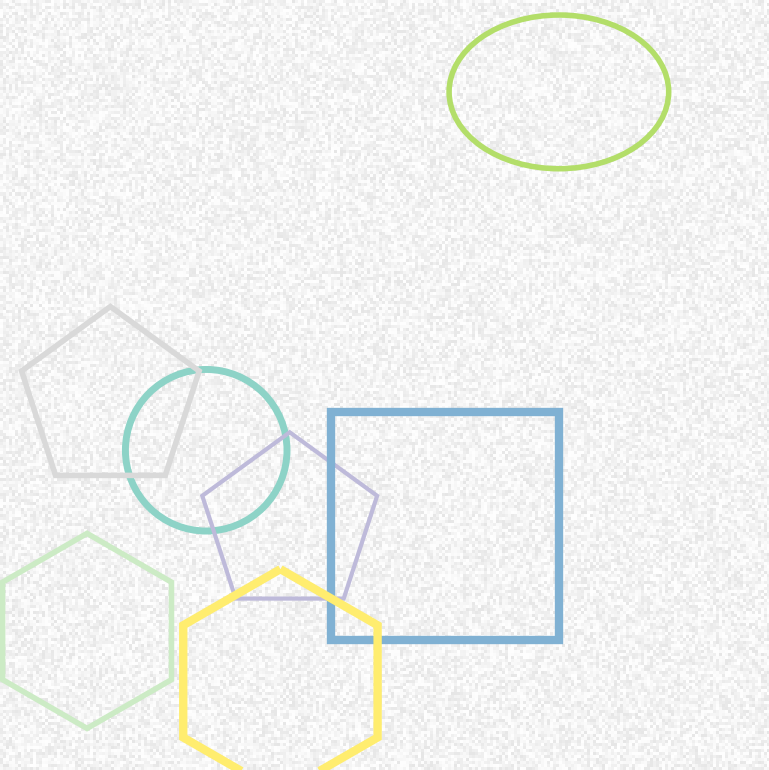[{"shape": "circle", "thickness": 2.5, "radius": 0.52, "center": [0.268, 0.415]}, {"shape": "pentagon", "thickness": 1.5, "radius": 0.6, "center": [0.376, 0.319]}, {"shape": "square", "thickness": 3, "radius": 0.74, "center": [0.578, 0.317]}, {"shape": "oval", "thickness": 2, "radius": 0.71, "center": [0.726, 0.881]}, {"shape": "pentagon", "thickness": 2, "radius": 0.61, "center": [0.143, 0.481]}, {"shape": "hexagon", "thickness": 2, "radius": 0.63, "center": [0.113, 0.181]}, {"shape": "hexagon", "thickness": 3, "radius": 0.73, "center": [0.364, 0.115]}]